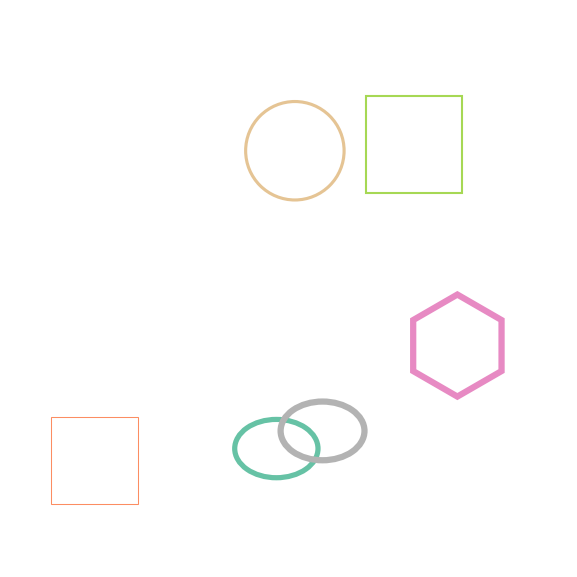[{"shape": "oval", "thickness": 2.5, "radius": 0.36, "center": [0.479, 0.222]}, {"shape": "square", "thickness": 0.5, "radius": 0.38, "center": [0.163, 0.202]}, {"shape": "hexagon", "thickness": 3, "radius": 0.44, "center": [0.792, 0.401]}, {"shape": "square", "thickness": 1, "radius": 0.42, "center": [0.717, 0.749]}, {"shape": "circle", "thickness": 1.5, "radius": 0.43, "center": [0.511, 0.738]}, {"shape": "oval", "thickness": 3, "radius": 0.36, "center": [0.559, 0.253]}]